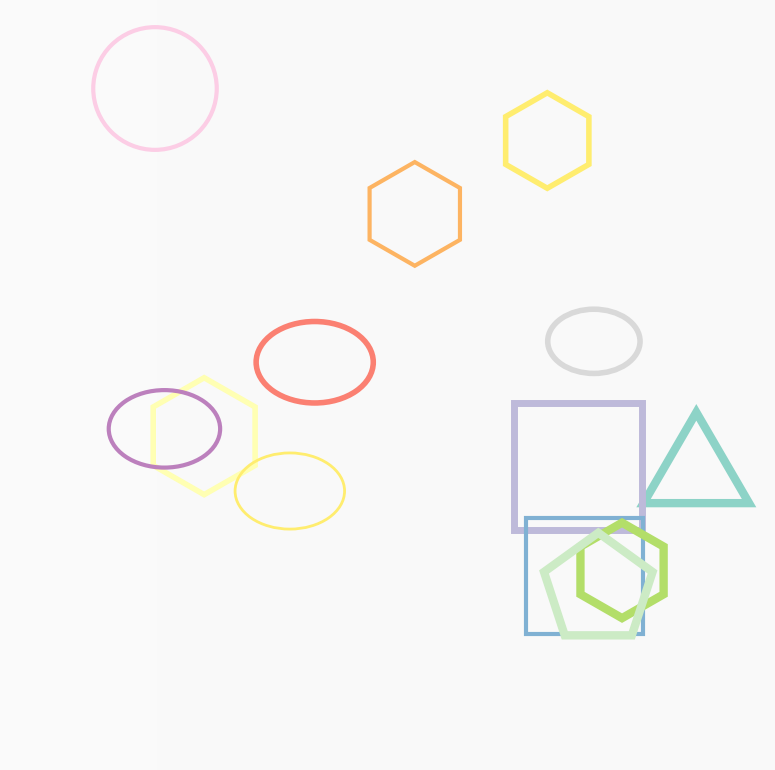[{"shape": "triangle", "thickness": 3, "radius": 0.39, "center": [0.898, 0.386]}, {"shape": "hexagon", "thickness": 2, "radius": 0.38, "center": [0.263, 0.434]}, {"shape": "square", "thickness": 2.5, "radius": 0.41, "center": [0.746, 0.394]}, {"shape": "oval", "thickness": 2, "radius": 0.38, "center": [0.406, 0.53]}, {"shape": "square", "thickness": 1.5, "radius": 0.38, "center": [0.755, 0.252]}, {"shape": "hexagon", "thickness": 1.5, "radius": 0.34, "center": [0.535, 0.722]}, {"shape": "hexagon", "thickness": 3, "radius": 0.31, "center": [0.803, 0.259]}, {"shape": "circle", "thickness": 1.5, "radius": 0.4, "center": [0.2, 0.885]}, {"shape": "oval", "thickness": 2, "radius": 0.3, "center": [0.766, 0.557]}, {"shape": "oval", "thickness": 1.5, "radius": 0.36, "center": [0.212, 0.443]}, {"shape": "pentagon", "thickness": 3, "radius": 0.37, "center": [0.772, 0.234]}, {"shape": "oval", "thickness": 1, "radius": 0.35, "center": [0.374, 0.362]}, {"shape": "hexagon", "thickness": 2, "radius": 0.31, "center": [0.706, 0.818]}]